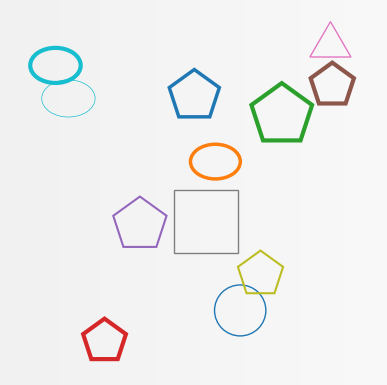[{"shape": "pentagon", "thickness": 2.5, "radius": 0.34, "center": [0.501, 0.751]}, {"shape": "circle", "thickness": 1, "radius": 0.33, "center": [0.62, 0.194]}, {"shape": "oval", "thickness": 2.5, "radius": 0.32, "center": [0.556, 0.58]}, {"shape": "pentagon", "thickness": 3, "radius": 0.41, "center": [0.727, 0.702]}, {"shape": "pentagon", "thickness": 3, "radius": 0.29, "center": [0.27, 0.114]}, {"shape": "pentagon", "thickness": 1.5, "radius": 0.36, "center": [0.361, 0.417]}, {"shape": "pentagon", "thickness": 3, "radius": 0.29, "center": [0.857, 0.779]}, {"shape": "triangle", "thickness": 1, "radius": 0.31, "center": [0.853, 0.883]}, {"shape": "square", "thickness": 1, "radius": 0.41, "center": [0.532, 0.425]}, {"shape": "pentagon", "thickness": 1.5, "radius": 0.31, "center": [0.672, 0.288]}, {"shape": "oval", "thickness": 0.5, "radius": 0.34, "center": [0.177, 0.744]}, {"shape": "oval", "thickness": 3, "radius": 0.33, "center": [0.143, 0.83]}]